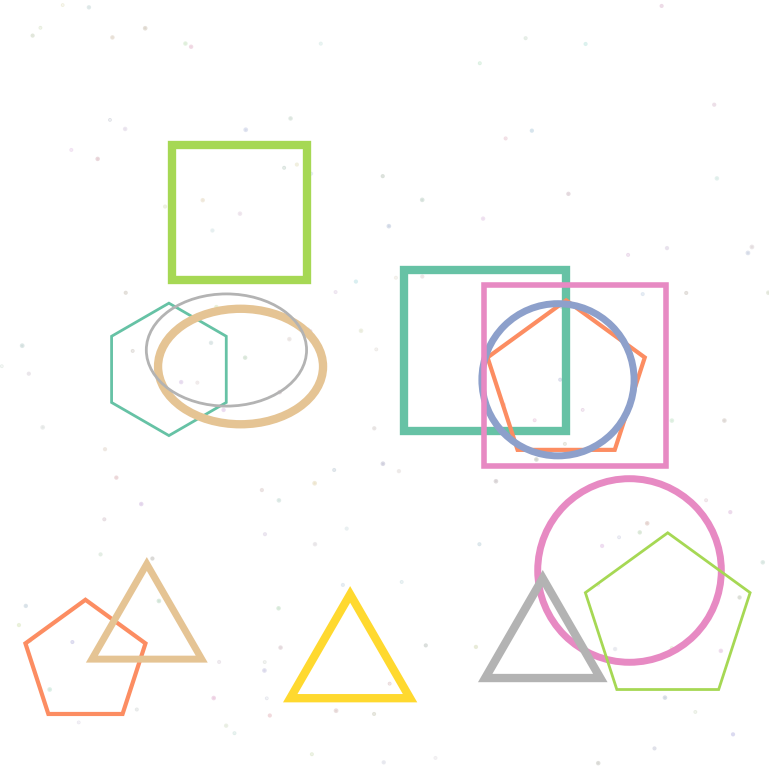[{"shape": "hexagon", "thickness": 1, "radius": 0.43, "center": [0.219, 0.52]}, {"shape": "square", "thickness": 3, "radius": 0.52, "center": [0.63, 0.545]}, {"shape": "pentagon", "thickness": 1.5, "radius": 0.41, "center": [0.111, 0.139]}, {"shape": "pentagon", "thickness": 1.5, "radius": 0.54, "center": [0.735, 0.503]}, {"shape": "circle", "thickness": 2.5, "radius": 0.49, "center": [0.725, 0.507]}, {"shape": "circle", "thickness": 2.5, "radius": 0.6, "center": [0.818, 0.259]}, {"shape": "square", "thickness": 2, "radius": 0.59, "center": [0.747, 0.512]}, {"shape": "pentagon", "thickness": 1, "radius": 0.56, "center": [0.867, 0.196]}, {"shape": "square", "thickness": 3, "radius": 0.44, "center": [0.311, 0.724]}, {"shape": "triangle", "thickness": 3, "radius": 0.45, "center": [0.455, 0.138]}, {"shape": "triangle", "thickness": 2.5, "radius": 0.41, "center": [0.191, 0.185]}, {"shape": "oval", "thickness": 3, "radius": 0.54, "center": [0.312, 0.524]}, {"shape": "triangle", "thickness": 3, "radius": 0.43, "center": [0.705, 0.163]}, {"shape": "oval", "thickness": 1, "radius": 0.52, "center": [0.294, 0.545]}]